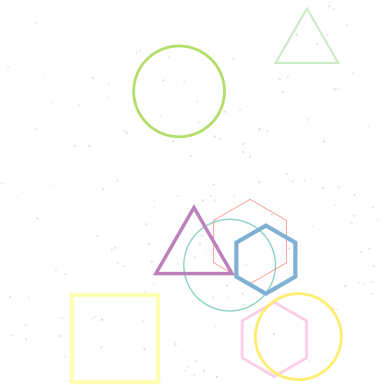[{"shape": "circle", "thickness": 1, "radius": 0.6, "center": [0.596, 0.311]}, {"shape": "square", "thickness": 3, "radius": 0.56, "center": [0.299, 0.121]}, {"shape": "hexagon", "thickness": 0.5, "radius": 0.55, "center": [0.65, 0.373]}, {"shape": "hexagon", "thickness": 3, "radius": 0.44, "center": [0.691, 0.326]}, {"shape": "circle", "thickness": 2, "radius": 0.59, "center": [0.465, 0.763]}, {"shape": "hexagon", "thickness": 2, "radius": 0.48, "center": [0.713, 0.119]}, {"shape": "triangle", "thickness": 2.5, "radius": 0.57, "center": [0.504, 0.347]}, {"shape": "triangle", "thickness": 1.5, "radius": 0.47, "center": [0.797, 0.884]}, {"shape": "circle", "thickness": 2, "radius": 0.56, "center": [0.775, 0.126]}]